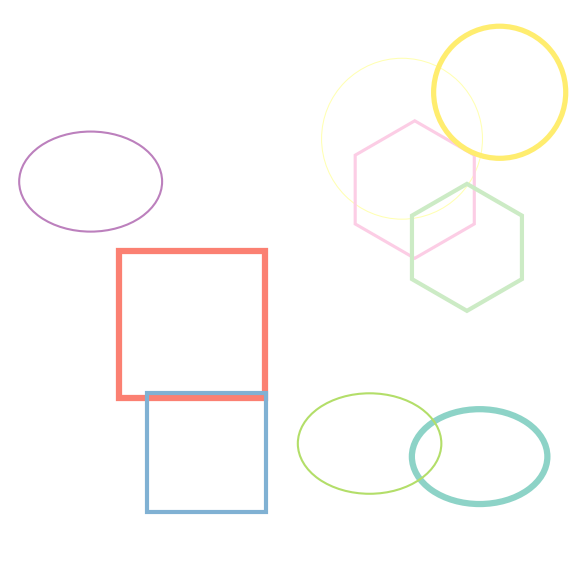[{"shape": "oval", "thickness": 3, "radius": 0.59, "center": [0.831, 0.208]}, {"shape": "circle", "thickness": 0.5, "radius": 0.7, "center": [0.696, 0.759]}, {"shape": "square", "thickness": 3, "radius": 0.63, "center": [0.332, 0.438]}, {"shape": "square", "thickness": 2, "radius": 0.51, "center": [0.357, 0.215]}, {"shape": "oval", "thickness": 1, "radius": 0.62, "center": [0.64, 0.231]}, {"shape": "hexagon", "thickness": 1.5, "radius": 0.6, "center": [0.718, 0.671]}, {"shape": "oval", "thickness": 1, "radius": 0.62, "center": [0.157, 0.685]}, {"shape": "hexagon", "thickness": 2, "radius": 0.55, "center": [0.809, 0.571]}, {"shape": "circle", "thickness": 2.5, "radius": 0.57, "center": [0.865, 0.839]}]